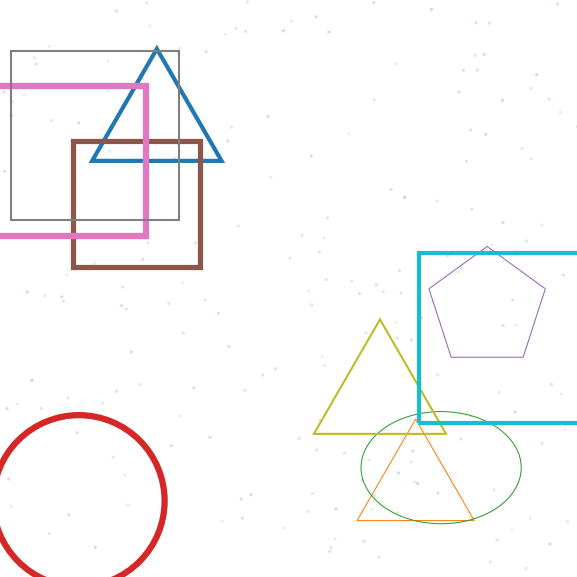[{"shape": "triangle", "thickness": 2, "radius": 0.65, "center": [0.272, 0.785]}, {"shape": "triangle", "thickness": 0.5, "radius": 0.59, "center": [0.72, 0.156]}, {"shape": "oval", "thickness": 0.5, "radius": 0.69, "center": [0.764, 0.189]}, {"shape": "circle", "thickness": 3, "radius": 0.74, "center": [0.137, 0.132]}, {"shape": "pentagon", "thickness": 0.5, "radius": 0.53, "center": [0.844, 0.466]}, {"shape": "square", "thickness": 2.5, "radius": 0.55, "center": [0.236, 0.646]}, {"shape": "square", "thickness": 3, "radius": 0.65, "center": [0.122, 0.72]}, {"shape": "square", "thickness": 1, "radius": 0.73, "center": [0.164, 0.765]}, {"shape": "triangle", "thickness": 1, "radius": 0.66, "center": [0.658, 0.314]}, {"shape": "square", "thickness": 2, "radius": 0.74, "center": [0.873, 0.414]}]